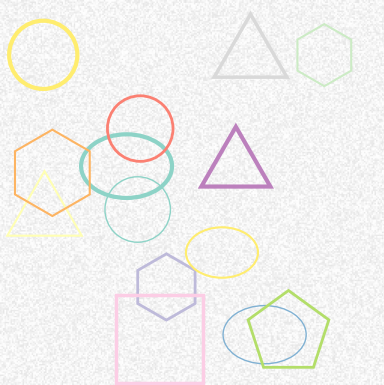[{"shape": "circle", "thickness": 1, "radius": 0.43, "center": [0.358, 0.456]}, {"shape": "oval", "thickness": 3, "radius": 0.59, "center": [0.329, 0.568]}, {"shape": "triangle", "thickness": 1.5, "radius": 0.56, "center": [0.116, 0.444]}, {"shape": "hexagon", "thickness": 2, "radius": 0.43, "center": [0.432, 0.255]}, {"shape": "circle", "thickness": 2, "radius": 0.43, "center": [0.364, 0.666]}, {"shape": "oval", "thickness": 1, "radius": 0.54, "center": [0.687, 0.131]}, {"shape": "hexagon", "thickness": 1.5, "radius": 0.56, "center": [0.136, 0.551]}, {"shape": "pentagon", "thickness": 2, "radius": 0.55, "center": [0.749, 0.135]}, {"shape": "square", "thickness": 2.5, "radius": 0.57, "center": [0.414, 0.12]}, {"shape": "triangle", "thickness": 2.5, "radius": 0.55, "center": [0.651, 0.854]}, {"shape": "triangle", "thickness": 3, "radius": 0.52, "center": [0.613, 0.567]}, {"shape": "hexagon", "thickness": 1.5, "radius": 0.4, "center": [0.842, 0.857]}, {"shape": "circle", "thickness": 3, "radius": 0.44, "center": [0.112, 0.858]}, {"shape": "oval", "thickness": 1.5, "radius": 0.47, "center": [0.577, 0.344]}]